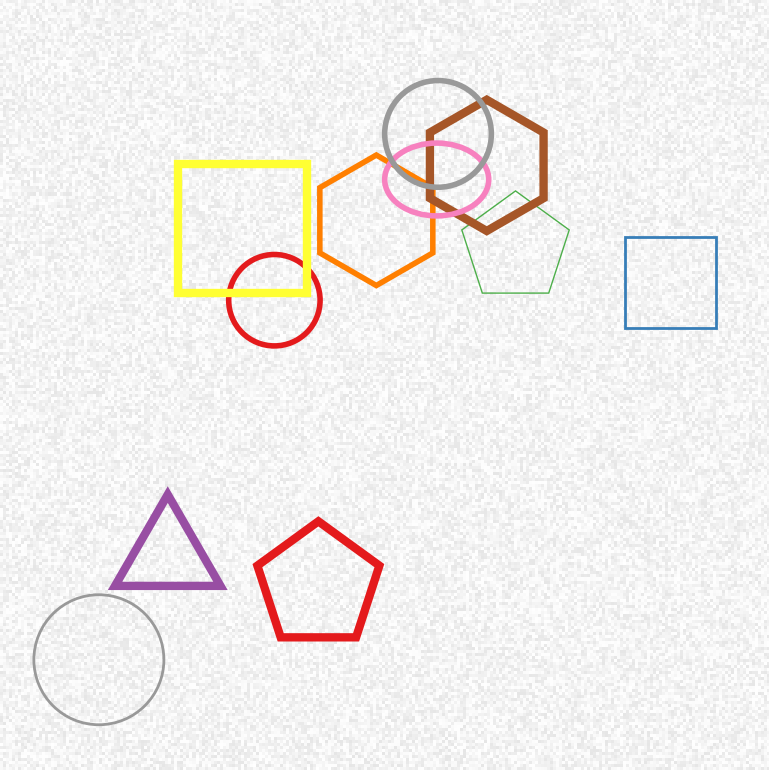[{"shape": "circle", "thickness": 2, "radius": 0.3, "center": [0.356, 0.61]}, {"shape": "pentagon", "thickness": 3, "radius": 0.42, "center": [0.413, 0.24]}, {"shape": "square", "thickness": 1, "radius": 0.3, "center": [0.871, 0.633]}, {"shape": "pentagon", "thickness": 0.5, "radius": 0.37, "center": [0.67, 0.679]}, {"shape": "triangle", "thickness": 3, "radius": 0.4, "center": [0.218, 0.279]}, {"shape": "hexagon", "thickness": 2, "radius": 0.42, "center": [0.489, 0.714]}, {"shape": "square", "thickness": 3, "radius": 0.42, "center": [0.315, 0.703]}, {"shape": "hexagon", "thickness": 3, "radius": 0.43, "center": [0.632, 0.785]}, {"shape": "oval", "thickness": 2, "radius": 0.34, "center": [0.567, 0.767]}, {"shape": "circle", "thickness": 1, "radius": 0.42, "center": [0.128, 0.143]}, {"shape": "circle", "thickness": 2, "radius": 0.35, "center": [0.569, 0.826]}]